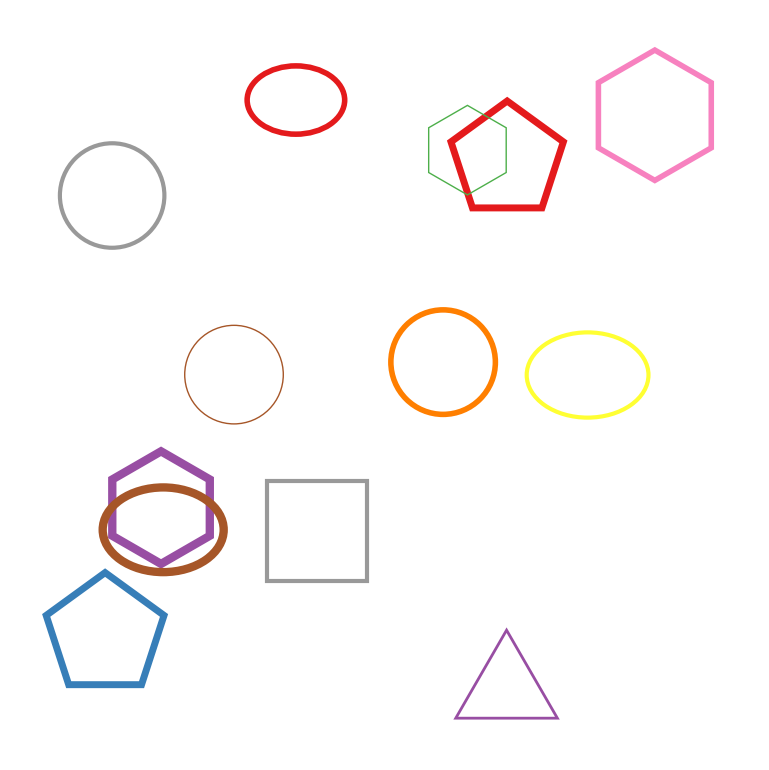[{"shape": "oval", "thickness": 2, "radius": 0.32, "center": [0.384, 0.87]}, {"shape": "pentagon", "thickness": 2.5, "radius": 0.38, "center": [0.659, 0.792]}, {"shape": "pentagon", "thickness": 2.5, "radius": 0.4, "center": [0.137, 0.176]}, {"shape": "hexagon", "thickness": 0.5, "radius": 0.29, "center": [0.607, 0.805]}, {"shape": "triangle", "thickness": 1, "radius": 0.38, "center": [0.658, 0.105]}, {"shape": "hexagon", "thickness": 3, "radius": 0.37, "center": [0.209, 0.341]}, {"shape": "circle", "thickness": 2, "radius": 0.34, "center": [0.575, 0.53]}, {"shape": "oval", "thickness": 1.5, "radius": 0.4, "center": [0.763, 0.513]}, {"shape": "circle", "thickness": 0.5, "radius": 0.32, "center": [0.304, 0.513]}, {"shape": "oval", "thickness": 3, "radius": 0.39, "center": [0.212, 0.312]}, {"shape": "hexagon", "thickness": 2, "radius": 0.42, "center": [0.85, 0.85]}, {"shape": "circle", "thickness": 1.5, "radius": 0.34, "center": [0.146, 0.746]}, {"shape": "square", "thickness": 1.5, "radius": 0.32, "center": [0.411, 0.311]}]